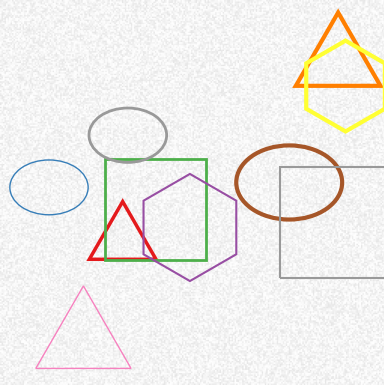[{"shape": "triangle", "thickness": 2.5, "radius": 0.5, "center": [0.319, 0.377]}, {"shape": "oval", "thickness": 1, "radius": 0.51, "center": [0.127, 0.513]}, {"shape": "square", "thickness": 2, "radius": 0.65, "center": [0.404, 0.456]}, {"shape": "hexagon", "thickness": 1.5, "radius": 0.7, "center": [0.493, 0.409]}, {"shape": "triangle", "thickness": 3, "radius": 0.63, "center": [0.878, 0.841]}, {"shape": "hexagon", "thickness": 3, "radius": 0.59, "center": [0.897, 0.777]}, {"shape": "oval", "thickness": 3, "radius": 0.69, "center": [0.751, 0.526]}, {"shape": "triangle", "thickness": 1, "radius": 0.71, "center": [0.217, 0.115]}, {"shape": "square", "thickness": 1.5, "radius": 0.72, "center": [0.871, 0.423]}, {"shape": "oval", "thickness": 2, "radius": 0.5, "center": [0.332, 0.649]}]